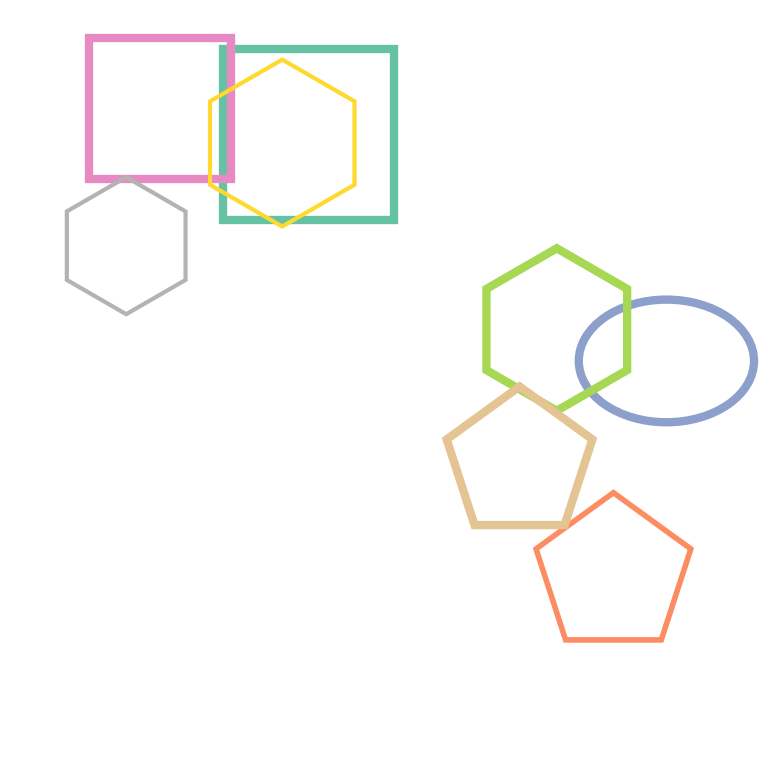[{"shape": "square", "thickness": 3, "radius": 0.56, "center": [0.401, 0.825]}, {"shape": "pentagon", "thickness": 2, "radius": 0.53, "center": [0.797, 0.254]}, {"shape": "oval", "thickness": 3, "radius": 0.57, "center": [0.865, 0.531]}, {"shape": "square", "thickness": 3, "radius": 0.46, "center": [0.207, 0.859]}, {"shape": "hexagon", "thickness": 3, "radius": 0.53, "center": [0.723, 0.572]}, {"shape": "hexagon", "thickness": 1.5, "radius": 0.54, "center": [0.367, 0.814]}, {"shape": "pentagon", "thickness": 3, "radius": 0.5, "center": [0.675, 0.399]}, {"shape": "hexagon", "thickness": 1.5, "radius": 0.45, "center": [0.164, 0.681]}]